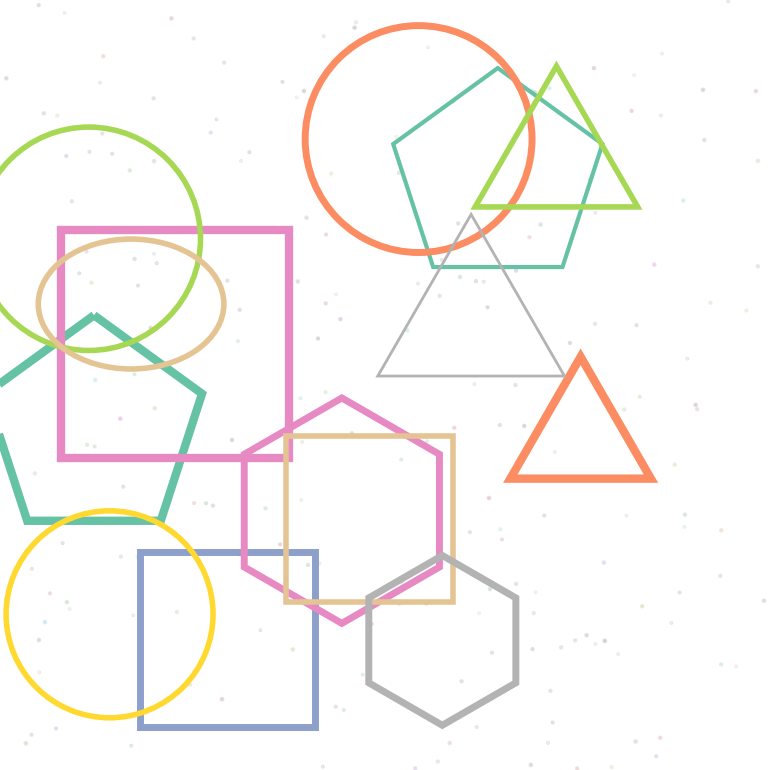[{"shape": "pentagon", "thickness": 1.5, "radius": 0.71, "center": [0.647, 0.769]}, {"shape": "pentagon", "thickness": 3, "radius": 0.74, "center": [0.122, 0.443]}, {"shape": "triangle", "thickness": 3, "radius": 0.53, "center": [0.754, 0.431]}, {"shape": "circle", "thickness": 2.5, "radius": 0.74, "center": [0.544, 0.819]}, {"shape": "square", "thickness": 2.5, "radius": 0.57, "center": [0.296, 0.169]}, {"shape": "square", "thickness": 3, "radius": 0.74, "center": [0.227, 0.553]}, {"shape": "hexagon", "thickness": 2.5, "radius": 0.73, "center": [0.444, 0.337]}, {"shape": "triangle", "thickness": 2, "radius": 0.61, "center": [0.723, 0.792]}, {"shape": "circle", "thickness": 2, "radius": 0.73, "center": [0.115, 0.69]}, {"shape": "circle", "thickness": 2, "radius": 0.67, "center": [0.142, 0.202]}, {"shape": "oval", "thickness": 2, "radius": 0.6, "center": [0.17, 0.605]}, {"shape": "square", "thickness": 2, "radius": 0.54, "center": [0.48, 0.326]}, {"shape": "triangle", "thickness": 1, "radius": 0.7, "center": [0.612, 0.582]}, {"shape": "hexagon", "thickness": 2.5, "radius": 0.55, "center": [0.574, 0.168]}]